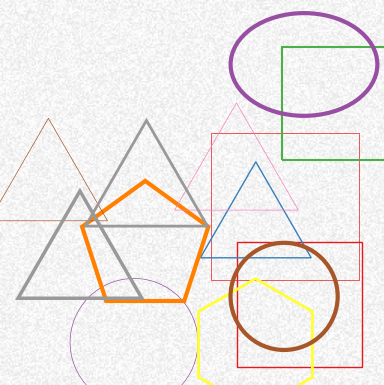[{"shape": "square", "thickness": 1, "radius": 0.81, "center": [0.778, 0.21]}, {"shape": "square", "thickness": 0.5, "radius": 0.96, "center": [0.74, 0.463]}, {"shape": "triangle", "thickness": 1, "radius": 0.83, "center": [0.664, 0.414]}, {"shape": "square", "thickness": 1.5, "radius": 0.73, "center": [0.88, 0.731]}, {"shape": "oval", "thickness": 3, "radius": 0.95, "center": [0.79, 0.833]}, {"shape": "circle", "thickness": 0.5, "radius": 0.83, "center": [0.348, 0.111]}, {"shape": "pentagon", "thickness": 3, "radius": 0.86, "center": [0.377, 0.358]}, {"shape": "hexagon", "thickness": 2, "radius": 0.85, "center": [0.664, 0.106]}, {"shape": "triangle", "thickness": 0.5, "radius": 0.89, "center": [0.126, 0.515]}, {"shape": "circle", "thickness": 3, "radius": 0.7, "center": [0.738, 0.23]}, {"shape": "triangle", "thickness": 0.5, "radius": 0.93, "center": [0.614, 0.547]}, {"shape": "triangle", "thickness": 2.5, "radius": 0.93, "center": [0.208, 0.318]}, {"shape": "triangle", "thickness": 2, "radius": 0.91, "center": [0.38, 0.504]}]